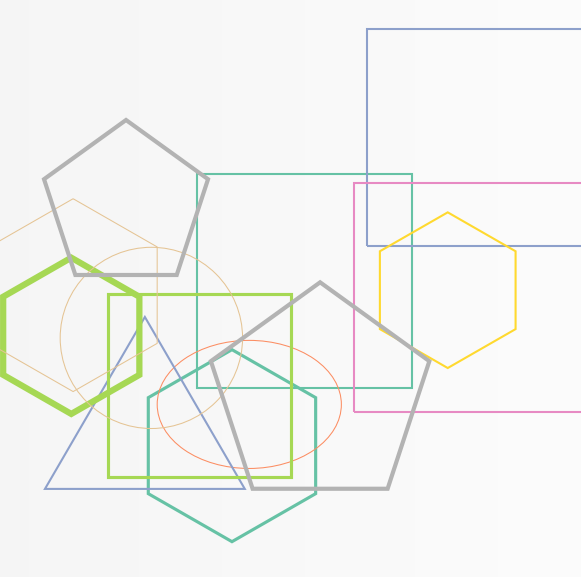[{"shape": "hexagon", "thickness": 1.5, "radius": 0.83, "center": [0.399, 0.227]}, {"shape": "square", "thickness": 1, "radius": 0.92, "center": [0.525, 0.513]}, {"shape": "oval", "thickness": 0.5, "radius": 0.79, "center": [0.429, 0.299]}, {"shape": "square", "thickness": 1, "radius": 0.94, "center": [0.819, 0.76]}, {"shape": "triangle", "thickness": 1, "radius": 0.99, "center": [0.249, 0.252]}, {"shape": "square", "thickness": 1, "radius": 0.99, "center": [0.807, 0.484]}, {"shape": "square", "thickness": 1.5, "radius": 0.79, "center": [0.343, 0.332]}, {"shape": "hexagon", "thickness": 3, "radius": 0.68, "center": [0.123, 0.418]}, {"shape": "hexagon", "thickness": 1, "radius": 0.67, "center": [0.77, 0.497]}, {"shape": "hexagon", "thickness": 0.5, "radius": 0.83, "center": [0.126, 0.488]}, {"shape": "circle", "thickness": 0.5, "radius": 0.78, "center": [0.26, 0.414]}, {"shape": "pentagon", "thickness": 2, "radius": 0.74, "center": [0.217, 0.643]}, {"shape": "pentagon", "thickness": 2, "radius": 0.99, "center": [0.551, 0.313]}]